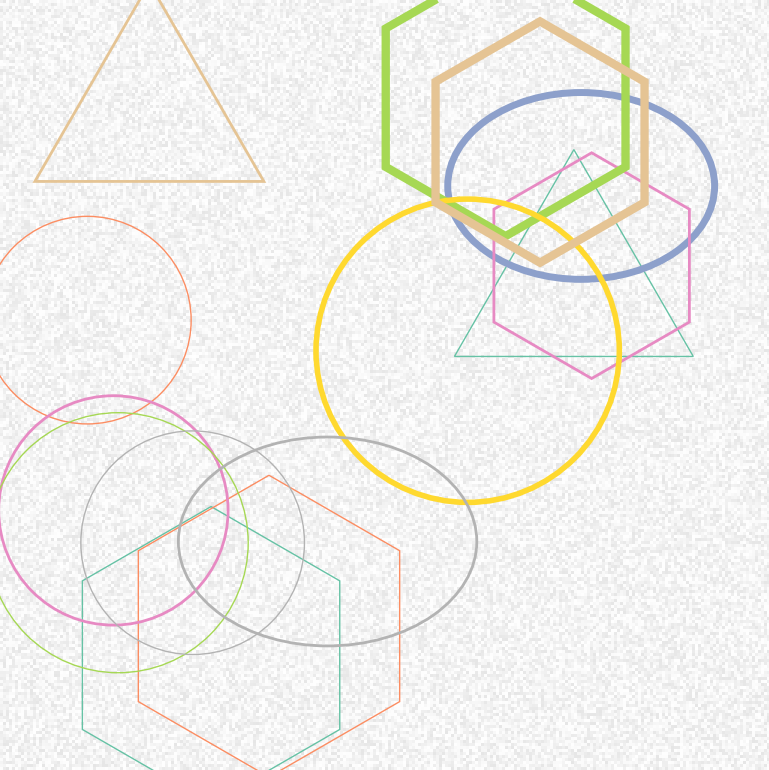[{"shape": "hexagon", "thickness": 0.5, "radius": 0.96, "center": [0.274, 0.149]}, {"shape": "triangle", "thickness": 0.5, "radius": 0.9, "center": [0.745, 0.627]}, {"shape": "circle", "thickness": 0.5, "radius": 0.67, "center": [0.113, 0.584]}, {"shape": "hexagon", "thickness": 0.5, "radius": 0.98, "center": [0.349, 0.187]}, {"shape": "oval", "thickness": 2.5, "radius": 0.87, "center": [0.755, 0.759]}, {"shape": "hexagon", "thickness": 1, "radius": 0.73, "center": [0.768, 0.655]}, {"shape": "circle", "thickness": 1, "radius": 0.74, "center": [0.147, 0.337]}, {"shape": "hexagon", "thickness": 3, "radius": 0.9, "center": [0.657, 0.873]}, {"shape": "circle", "thickness": 0.5, "radius": 0.84, "center": [0.153, 0.295]}, {"shape": "circle", "thickness": 2, "radius": 0.98, "center": [0.607, 0.545]}, {"shape": "hexagon", "thickness": 3, "radius": 0.78, "center": [0.701, 0.816]}, {"shape": "triangle", "thickness": 1, "radius": 0.86, "center": [0.194, 0.85]}, {"shape": "oval", "thickness": 1, "radius": 0.97, "center": [0.425, 0.297]}, {"shape": "circle", "thickness": 0.5, "radius": 0.73, "center": [0.25, 0.295]}]